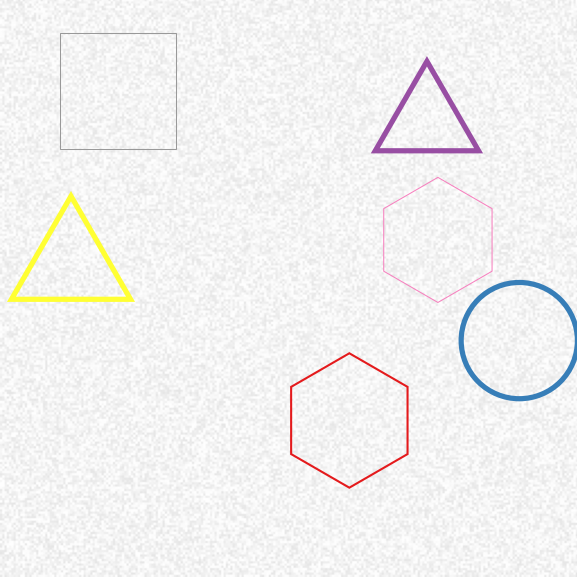[{"shape": "hexagon", "thickness": 1, "radius": 0.58, "center": [0.605, 0.271]}, {"shape": "circle", "thickness": 2.5, "radius": 0.5, "center": [0.899, 0.409]}, {"shape": "triangle", "thickness": 2.5, "radius": 0.52, "center": [0.739, 0.79]}, {"shape": "triangle", "thickness": 2.5, "radius": 0.6, "center": [0.123, 0.54]}, {"shape": "hexagon", "thickness": 0.5, "radius": 0.54, "center": [0.758, 0.584]}, {"shape": "square", "thickness": 0.5, "radius": 0.5, "center": [0.205, 0.842]}]